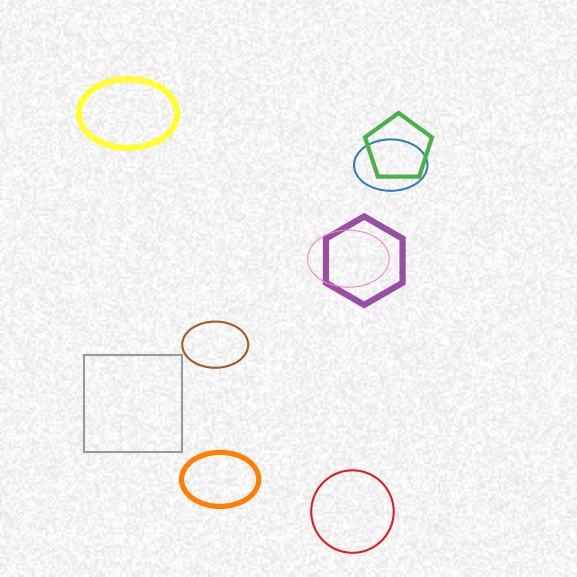[{"shape": "circle", "thickness": 1, "radius": 0.36, "center": [0.61, 0.113]}, {"shape": "oval", "thickness": 1, "radius": 0.32, "center": [0.677, 0.713]}, {"shape": "pentagon", "thickness": 2, "radius": 0.3, "center": [0.69, 0.743]}, {"shape": "hexagon", "thickness": 3, "radius": 0.38, "center": [0.631, 0.548]}, {"shape": "oval", "thickness": 2.5, "radius": 0.33, "center": [0.381, 0.169]}, {"shape": "oval", "thickness": 3, "radius": 0.43, "center": [0.222, 0.803]}, {"shape": "oval", "thickness": 1, "radius": 0.29, "center": [0.373, 0.402]}, {"shape": "oval", "thickness": 0.5, "radius": 0.35, "center": [0.603, 0.551]}, {"shape": "square", "thickness": 1, "radius": 0.42, "center": [0.23, 0.3]}]